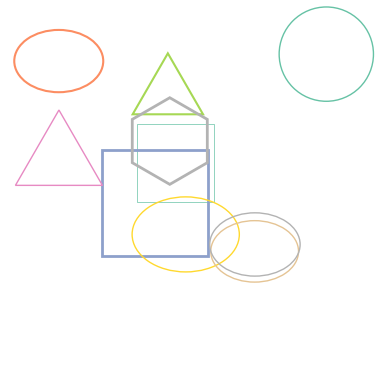[{"shape": "square", "thickness": 0.5, "radius": 0.5, "center": [0.456, 0.577]}, {"shape": "circle", "thickness": 1, "radius": 0.61, "center": [0.848, 0.859]}, {"shape": "oval", "thickness": 1.5, "radius": 0.58, "center": [0.153, 0.841]}, {"shape": "square", "thickness": 2, "radius": 0.69, "center": [0.402, 0.472]}, {"shape": "triangle", "thickness": 1, "radius": 0.65, "center": [0.153, 0.584]}, {"shape": "triangle", "thickness": 1.5, "radius": 0.53, "center": [0.436, 0.756]}, {"shape": "oval", "thickness": 1, "radius": 0.7, "center": [0.482, 0.391]}, {"shape": "oval", "thickness": 1, "radius": 0.57, "center": [0.661, 0.347]}, {"shape": "oval", "thickness": 1, "radius": 0.59, "center": [0.662, 0.365]}, {"shape": "hexagon", "thickness": 2, "radius": 0.56, "center": [0.441, 0.634]}]